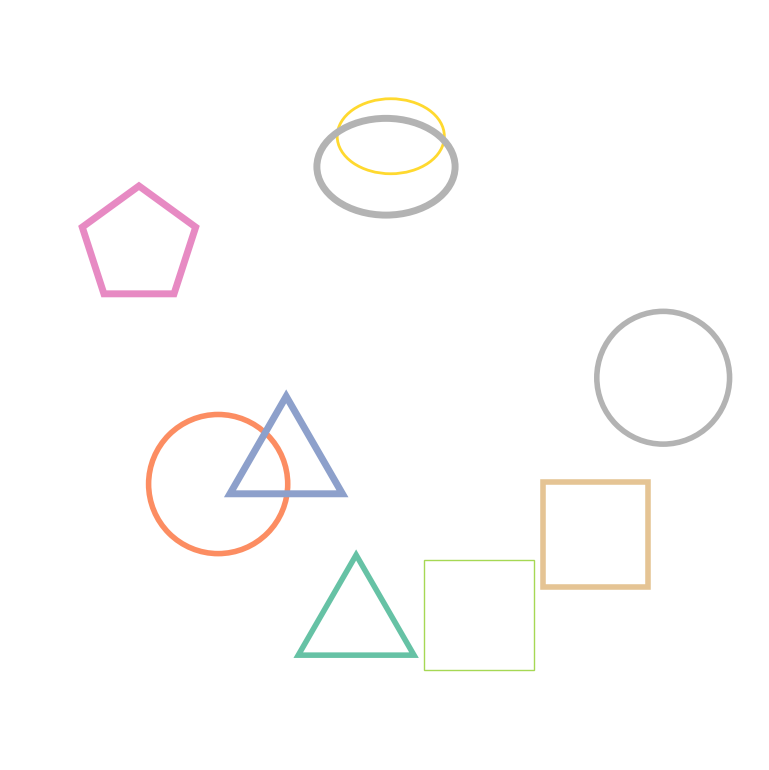[{"shape": "triangle", "thickness": 2, "radius": 0.43, "center": [0.463, 0.193]}, {"shape": "circle", "thickness": 2, "radius": 0.45, "center": [0.283, 0.371]}, {"shape": "triangle", "thickness": 2.5, "radius": 0.42, "center": [0.372, 0.401]}, {"shape": "pentagon", "thickness": 2.5, "radius": 0.39, "center": [0.18, 0.681]}, {"shape": "square", "thickness": 0.5, "radius": 0.36, "center": [0.622, 0.202]}, {"shape": "oval", "thickness": 1, "radius": 0.35, "center": [0.507, 0.823]}, {"shape": "square", "thickness": 2, "radius": 0.34, "center": [0.774, 0.306]}, {"shape": "circle", "thickness": 2, "radius": 0.43, "center": [0.861, 0.509]}, {"shape": "oval", "thickness": 2.5, "radius": 0.45, "center": [0.501, 0.783]}]